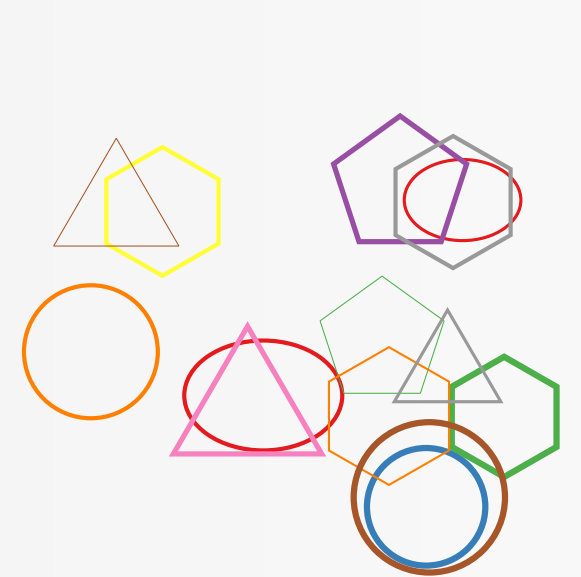[{"shape": "oval", "thickness": 1.5, "radius": 0.5, "center": [0.796, 0.653]}, {"shape": "oval", "thickness": 2, "radius": 0.68, "center": [0.453, 0.314]}, {"shape": "circle", "thickness": 3, "radius": 0.51, "center": [0.733, 0.122]}, {"shape": "hexagon", "thickness": 3, "radius": 0.52, "center": [0.867, 0.277]}, {"shape": "pentagon", "thickness": 0.5, "radius": 0.56, "center": [0.657, 0.409]}, {"shape": "pentagon", "thickness": 2.5, "radius": 0.6, "center": [0.688, 0.678]}, {"shape": "hexagon", "thickness": 1, "radius": 0.6, "center": [0.669, 0.279]}, {"shape": "circle", "thickness": 2, "radius": 0.58, "center": [0.156, 0.39]}, {"shape": "hexagon", "thickness": 2, "radius": 0.56, "center": [0.279, 0.633]}, {"shape": "triangle", "thickness": 0.5, "radius": 0.62, "center": [0.2, 0.635]}, {"shape": "circle", "thickness": 3, "radius": 0.65, "center": [0.739, 0.138]}, {"shape": "triangle", "thickness": 2.5, "radius": 0.74, "center": [0.426, 0.287]}, {"shape": "hexagon", "thickness": 2, "radius": 0.57, "center": [0.779, 0.649]}, {"shape": "triangle", "thickness": 1.5, "radius": 0.53, "center": [0.77, 0.356]}]